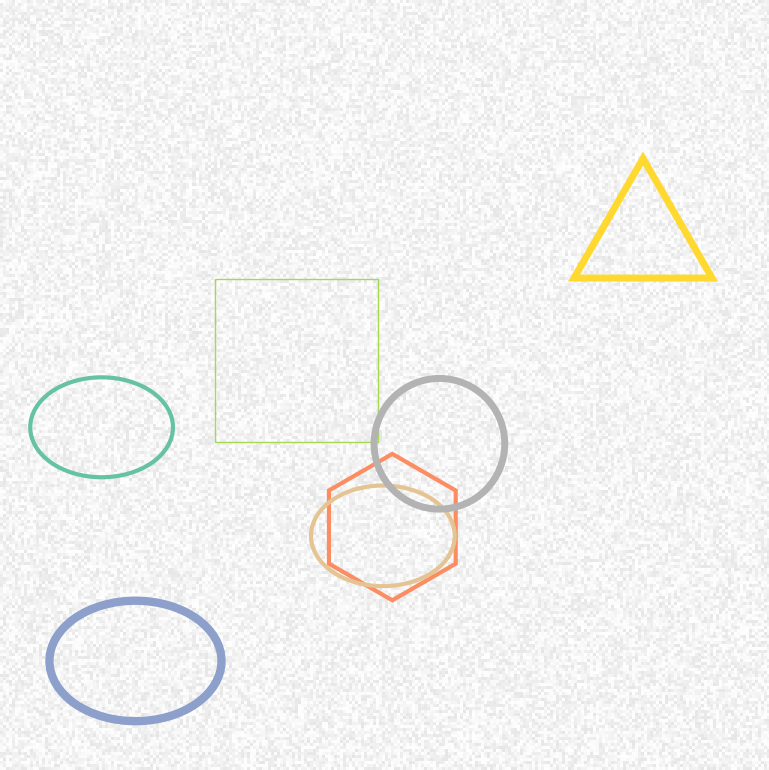[{"shape": "oval", "thickness": 1.5, "radius": 0.46, "center": [0.132, 0.445]}, {"shape": "hexagon", "thickness": 1.5, "radius": 0.48, "center": [0.51, 0.315]}, {"shape": "oval", "thickness": 3, "radius": 0.56, "center": [0.176, 0.142]}, {"shape": "square", "thickness": 0.5, "radius": 0.53, "center": [0.385, 0.532]}, {"shape": "triangle", "thickness": 2.5, "radius": 0.52, "center": [0.835, 0.691]}, {"shape": "oval", "thickness": 1.5, "radius": 0.47, "center": [0.497, 0.304]}, {"shape": "circle", "thickness": 2.5, "radius": 0.42, "center": [0.571, 0.424]}]